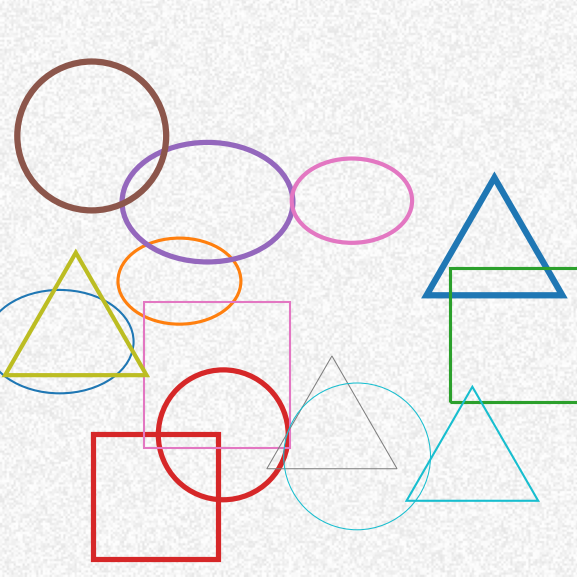[{"shape": "oval", "thickness": 1, "radius": 0.64, "center": [0.103, 0.408]}, {"shape": "triangle", "thickness": 3, "radius": 0.68, "center": [0.856, 0.556]}, {"shape": "oval", "thickness": 1.5, "radius": 0.53, "center": [0.311, 0.512]}, {"shape": "square", "thickness": 1.5, "radius": 0.58, "center": [0.895, 0.419]}, {"shape": "circle", "thickness": 2.5, "radius": 0.56, "center": [0.387, 0.246]}, {"shape": "square", "thickness": 2.5, "radius": 0.54, "center": [0.269, 0.139]}, {"shape": "oval", "thickness": 2.5, "radius": 0.74, "center": [0.359, 0.649]}, {"shape": "circle", "thickness": 3, "radius": 0.64, "center": [0.159, 0.764]}, {"shape": "square", "thickness": 1, "radius": 0.63, "center": [0.376, 0.35]}, {"shape": "oval", "thickness": 2, "radius": 0.52, "center": [0.609, 0.652]}, {"shape": "triangle", "thickness": 0.5, "radius": 0.65, "center": [0.575, 0.253]}, {"shape": "triangle", "thickness": 2, "radius": 0.71, "center": [0.131, 0.42]}, {"shape": "triangle", "thickness": 1, "radius": 0.66, "center": [0.818, 0.198]}, {"shape": "circle", "thickness": 0.5, "radius": 0.64, "center": [0.618, 0.209]}]